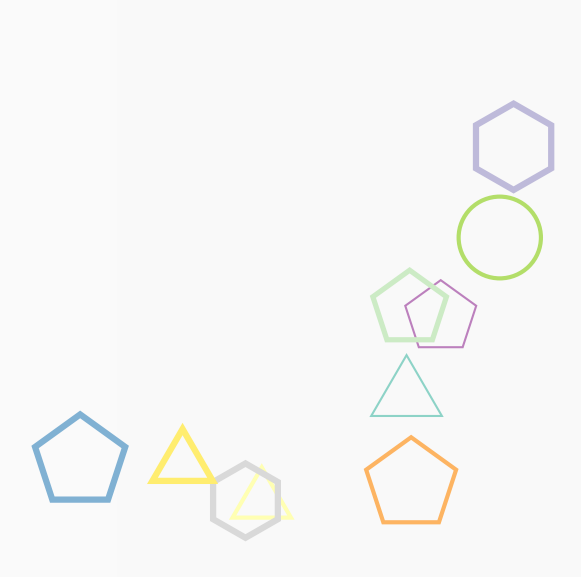[{"shape": "triangle", "thickness": 1, "radius": 0.35, "center": [0.699, 0.314]}, {"shape": "triangle", "thickness": 2, "radius": 0.29, "center": [0.45, 0.132]}, {"shape": "hexagon", "thickness": 3, "radius": 0.37, "center": [0.884, 0.745]}, {"shape": "pentagon", "thickness": 3, "radius": 0.41, "center": [0.138, 0.2]}, {"shape": "pentagon", "thickness": 2, "radius": 0.41, "center": [0.707, 0.161]}, {"shape": "circle", "thickness": 2, "radius": 0.35, "center": [0.86, 0.588]}, {"shape": "hexagon", "thickness": 3, "radius": 0.32, "center": [0.422, 0.132]}, {"shape": "pentagon", "thickness": 1, "radius": 0.32, "center": [0.758, 0.45]}, {"shape": "pentagon", "thickness": 2.5, "radius": 0.33, "center": [0.705, 0.465]}, {"shape": "triangle", "thickness": 3, "radius": 0.3, "center": [0.314, 0.196]}]